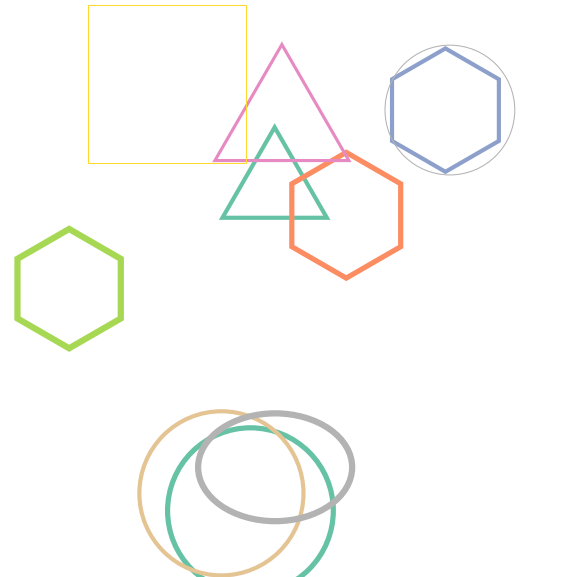[{"shape": "triangle", "thickness": 2, "radius": 0.52, "center": [0.476, 0.674]}, {"shape": "circle", "thickness": 2.5, "radius": 0.72, "center": [0.434, 0.115]}, {"shape": "hexagon", "thickness": 2.5, "radius": 0.54, "center": [0.6, 0.626]}, {"shape": "hexagon", "thickness": 2, "radius": 0.53, "center": [0.771, 0.808]}, {"shape": "triangle", "thickness": 1.5, "radius": 0.67, "center": [0.488, 0.788]}, {"shape": "hexagon", "thickness": 3, "radius": 0.52, "center": [0.12, 0.499]}, {"shape": "square", "thickness": 0.5, "radius": 0.68, "center": [0.289, 0.853]}, {"shape": "circle", "thickness": 2, "radius": 0.71, "center": [0.383, 0.145]}, {"shape": "circle", "thickness": 0.5, "radius": 0.56, "center": [0.779, 0.809]}, {"shape": "oval", "thickness": 3, "radius": 0.67, "center": [0.476, 0.19]}]